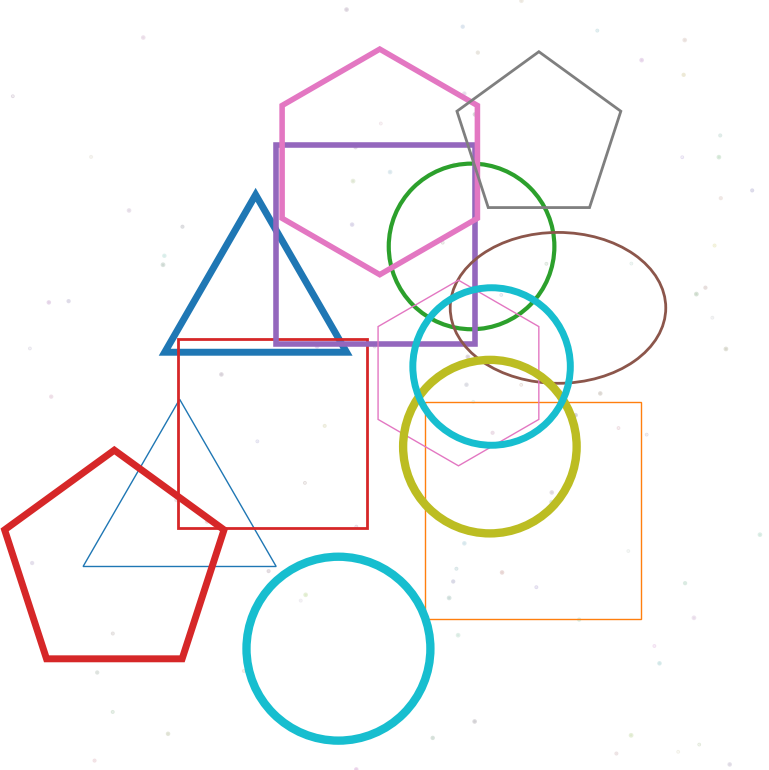[{"shape": "triangle", "thickness": 0.5, "radius": 0.72, "center": [0.233, 0.337]}, {"shape": "triangle", "thickness": 2.5, "radius": 0.68, "center": [0.332, 0.611]}, {"shape": "square", "thickness": 0.5, "radius": 0.7, "center": [0.692, 0.337]}, {"shape": "circle", "thickness": 1.5, "radius": 0.54, "center": [0.612, 0.68]}, {"shape": "pentagon", "thickness": 2.5, "radius": 0.75, "center": [0.148, 0.266]}, {"shape": "square", "thickness": 1, "radius": 0.61, "center": [0.354, 0.437]}, {"shape": "square", "thickness": 2, "radius": 0.65, "center": [0.487, 0.683]}, {"shape": "oval", "thickness": 1, "radius": 0.7, "center": [0.725, 0.6]}, {"shape": "hexagon", "thickness": 2, "radius": 0.73, "center": [0.493, 0.79]}, {"shape": "hexagon", "thickness": 0.5, "radius": 0.6, "center": [0.595, 0.516]}, {"shape": "pentagon", "thickness": 1, "radius": 0.56, "center": [0.7, 0.821]}, {"shape": "circle", "thickness": 3, "radius": 0.56, "center": [0.636, 0.42]}, {"shape": "circle", "thickness": 2.5, "radius": 0.51, "center": [0.638, 0.524]}, {"shape": "circle", "thickness": 3, "radius": 0.6, "center": [0.44, 0.158]}]